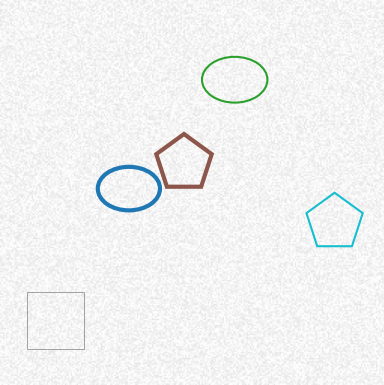[{"shape": "oval", "thickness": 3, "radius": 0.4, "center": [0.335, 0.51]}, {"shape": "oval", "thickness": 1.5, "radius": 0.42, "center": [0.61, 0.793]}, {"shape": "pentagon", "thickness": 3, "radius": 0.38, "center": [0.478, 0.576]}, {"shape": "square", "thickness": 0.5, "radius": 0.37, "center": [0.144, 0.167]}, {"shape": "pentagon", "thickness": 1.5, "radius": 0.38, "center": [0.869, 0.423]}]